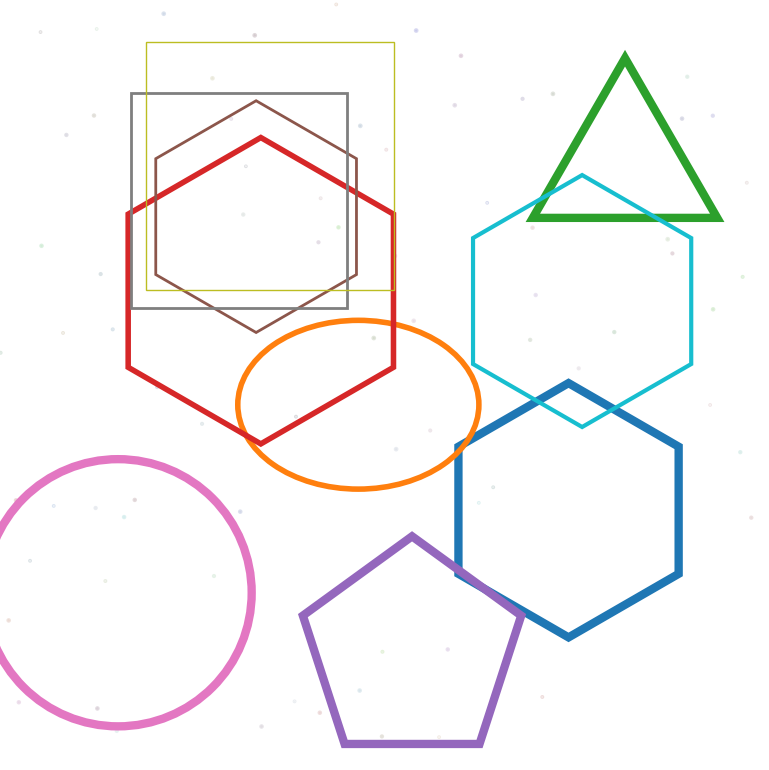[{"shape": "hexagon", "thickness": 3, "radius": 0.83, "center": [0.738, 0.337]}, {"shape": "oval", "thickness": 2, "radius": 0.78, "center": [0.465, 0.474]}, {"shape": "triangle", "thickness": 3, "radius": 0.69, "center": [0.812, 0.786]}, {"shape": "hexagon", "thickness": 2, "radius": 0.99, "center": [0.339, 0.622]}, {"shape": "pentagon", "thickness": 3, "radius": 0.75, "center": [0.535, 0.154]}, {"shape": "hexagon", "thickness": 1, "radius": 0.75, "center": [0.333, 0.719]}, {"shape": "circle", "thickness": 3, "radius": 0.87, "center": [0.153, 0.23]}, {"shape": "square", "thickness": 1, "radius": 0.7, "center": [0.31, 0.739]}, {"shape": "square", "thickness": 0.5, "radius": 0.81, "center": [0.35, 0.785]}, {"shape": "hexagon", "thickness": 1.5, "radius": 0.82, "center": [0.756, 0.609]}]